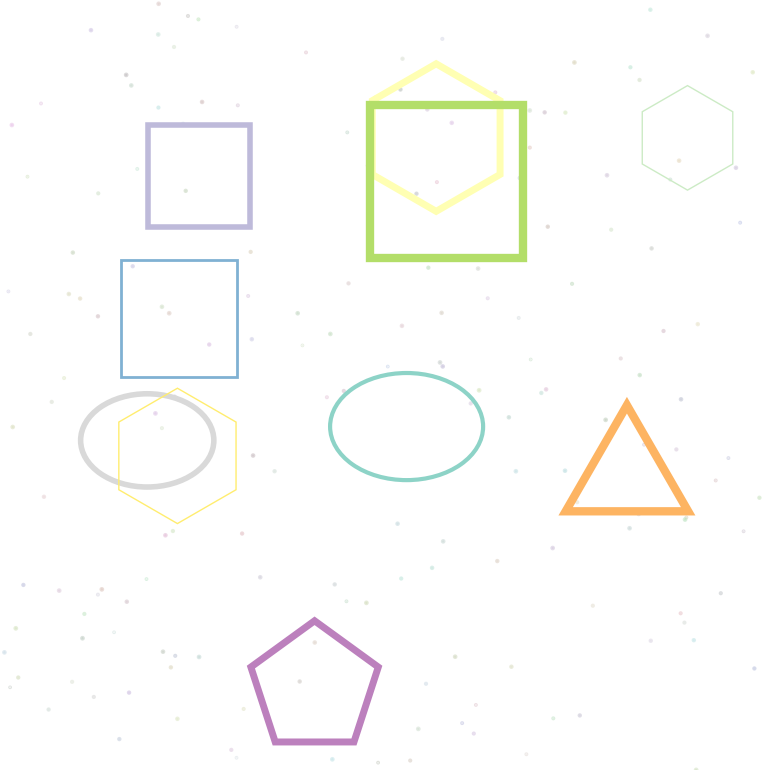[{"shape": "oval", "thickness": 1.5, "radius": 0.5, "center": [0.528, 0.446]}, {"shape": "hexagon", "thickness": 2.5, "radius": 0.48, "center": [0.566, 0.821]}, {"shape": "square", "thickness": 2, "radius": 0.33, "center": [0.259, 0.771]}, {"shape": "square", "thickness": 1, "radius": 0.38, "center": [0.232, 0.586]}, {"shape": "triangle", "thickness": 3, "radius": 0.46, "center": [0.814, 0.382]}, {"shape": "square", "thickness": 3, "radius": 0.5, "center": [0.58, 0.765]}, {"shape": "oval", "thickness": 2, "radius": 0.43, "center": [0.191, 0.428]}, {"shape": "pentagon", "thickness": 2.5, "radius": 0.43, "center": [0.409, 0.107]}, {"shape": "hexagon", "thickness": 0.5, "radius": 0.34, "center": [0.893, 0.821]}, {"shape": "hexagon", "thickness": 0.5, "radius": 0.44, "center": [0.23, 0.408]}]